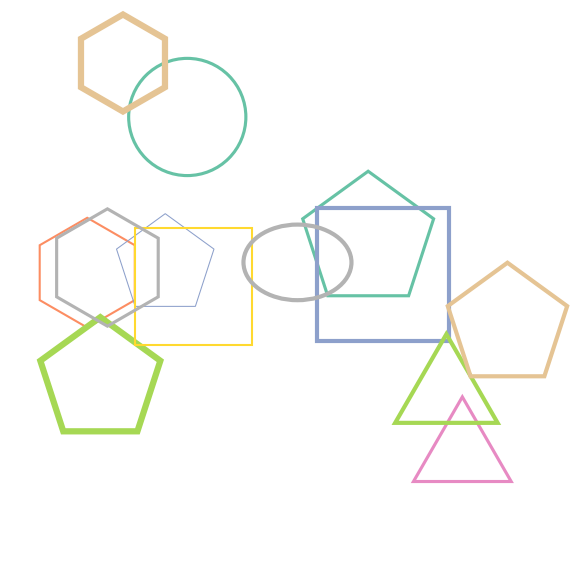[{"shape": "pentagon", "thickness": 1.5, "radius": 0.6, "center": [0.638, 0.583]}, {"shape": "circle", "thickness": 1.5, "radius": 0.51, "center": [0.324, 0.797]}, {"shape": "hexagon", "thickness": 1, "radius": 0.48, "center": [0.151, 0.527]}, {"shape": "square", "thickness": 2, "radius": 0.57, "center": [0.663, 0.524]}, {"shape": "pentagon", "thickness": 0.5, "radius": 0.44, "center": [0.286, 0.54]}, {"shape": "triangle", "thickness": 1.5, "radius": 0.49, "center": [0.801, 0.214]}, {"shape": "pentagon", "thickness": 3, "radius": 0.55, "center": [0.174, 0.341]}, {"shape": "triangle", "thickness": 2, "radius": 0.51, "center": [0.773, 0.318]}, {"shape": "square", "thickness": 1, "radius": 0.51, "center": [0.335, 0.503]}, {"shape": "hexagon", "thickness": 3, "radius": 0.42, "center": [0.213, 0.89]}, {"shape": "pentagon", "thickness": 2, "radius": 0.54, "center": [0.879, 0.436]}, {"shape": "oval", "thickness": 2, "radius": 0.47, "center": [0.515, 0.545]}, {"shape": "hexagon", "thickness": 1.5, "radius": 0.51, "center": [0.186, 0.536]}]